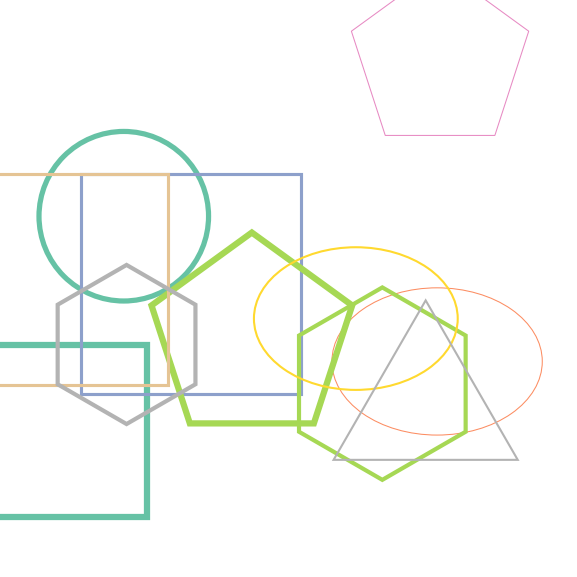[{"shape": "circle", "thickness": 2.5, "radius": 0.73, "center": [0.214, 0.625]}, {"shape": "square", "thickness": 3, "radius": 0.74, "center": [0.105, 0.253]}, {"shape": "oval", "thickness": 0.5, "radius": 0.91, "center": [0.757, 0.373]}, {"shape": "square", "thickness": 1.5, "radius": 0.95, "center": [0.331, 0.507]}, {"shape": "pentagon", "thickness": 0.5, "radius": 0.81, "center": [0.762, 0.895]}, {"shape": "pentagon", "thickness": 3, "radius": 0.91, "center": [0.436, 0.414]}, {"shape": "hexagon", "thickness": 2, "radius": 0.83, "center": [0.662, 0.335]}, {"shape": "oval", "thickness": 1, "radius": 0.88, "center": [0.616, 0.448]}, {"shape": "square", "thickness": 1.5, "radius": 0.92, "center": [0.108, 0.515]}, {"shape": "hexagon", "thickness": 2, "radius": 0.69, "center": [0.219, 0.403]}, {"shape": "triangle", "thickness": 1, "radius": 0.92, "center": [0.737, 0.295]}]